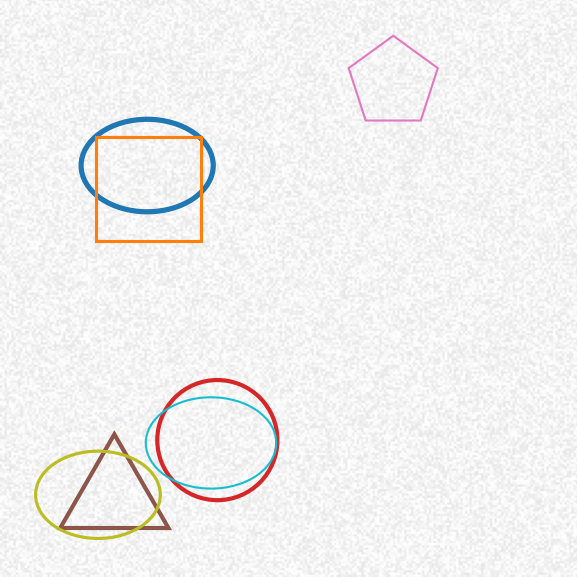[{"shape": "oval", "thickness": 2.5, "radius": 0.57, "center": [0.255, 0.712]}, {"shape": "square", "thickness": 1.5, "radius": 0.45, "center": [0.257, 0.672]}, {"shape": "circle", "thickness": 2, "radius": 0.52, "center": [0.376, 0.237]}, {"shape": "triangle", "thickness": 2, "radius": 0.54, "center": [0.198, 0.139]}, {"shape": "pentagon", "thickness": 1, "radius": 0.41, "center": [0.681, 0.856]}, {"shape": "oval", "thickness": 1.5, "radius": 0.54, "center": [0.17, 0.142]}, {"shape": "oval", "thickness": 1, "radius": 0.56, "center": [0.365, 0.232]}]